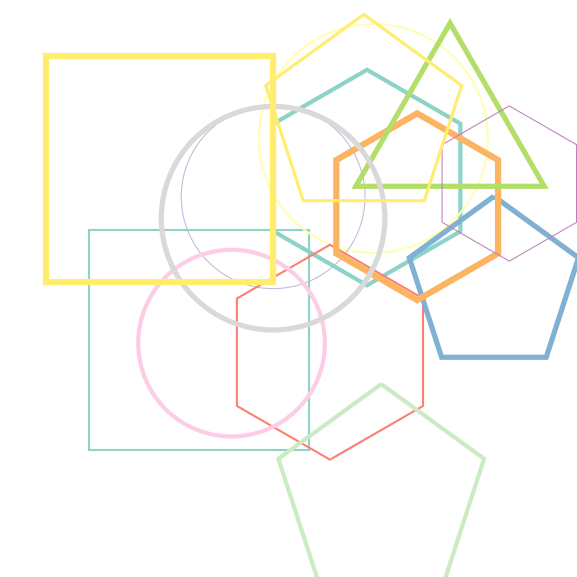[{"shape": "square", "thickness": 1, "radius": 0.95, "center": [0.345, 0.41]}, {"shape": "hexagon", "thickness": 2, "radius": 0.93, "center": [0.636, 0.692]}, {"shape": "circle", "thickness": 1, "radius": 0.99, "center": [0.647, 0.759]}, {"shape": "circle", "thickness": 0.5, "radius": 0.8, "center": [0.473, 0.658]}, {"shape": "hexagon", "thickness": 1, "radius": 0.93, "center": [0.571, 0.389]}, {"shape": "pentagon", "thickness": 2.5, "radius": 0.77, "center": [0.855, 0.505]}, {"shape": "hexagon", "thickness": 3, "radius": 0.81, "center": [0.722, 0.641]}, {"shape": "triangle", "thickness": 2.5, "radius": 0.94, "center": [0.779, 0.771]}, {"shape": "circle", "thickness": 2, "radius": 0.81, "center": [0.401, 0.405]}, {"shape": "circle", "thickness": 2.5, "radius": 0.97, "center": [0.473, 0.621]}, {"shape": "hexagon", "thickness": 0.5, "radius": 0.67, "center": [0.882, 0.681]}, {"shape": "pentagon", "thickness": 2, "radius": 0.94, "center": [0.66, 0.147]}, {"shape": "square", "thickness": 3, "radius": 0.98, "center": [0.276, 0.707]}, {"shape": "pentagon", "thickness": 1.5, "radius": 0.89, "center": [0.63, 0.796]}]